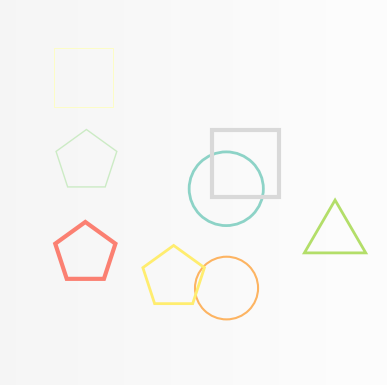[{"shape": "circle", "thickness": 2, "radius": 0.48, "center": [0.584, 0.51]}, {"shape": "square", "thickness": 0.5, "radius": 0.38, "center": [0.215, 0.799]}, {"shape": "pentagon", "thickness": 3, "radius": 0.41, "center": [0.22, 0.342]}, {"shape": "circle", "thickness": 1.5, "radius": 0.41, "center": [0.585, 0.252]}, {"shape": "triangle", "thickness": 2, "radius": 0.46, "center": [0.865, 0.389]}, {"shape": "square", "thickness": 3, "radius": 0.43, "center": [0.634, 0.575]}, {"shape": "pentagon", "thickness": 1, "radius": 0.41, "center": [0.223, 0.581]}, {"shape": "pentagon", "thickness": 2, "radius": 0.42, "center": [0.448, 0.279]}]